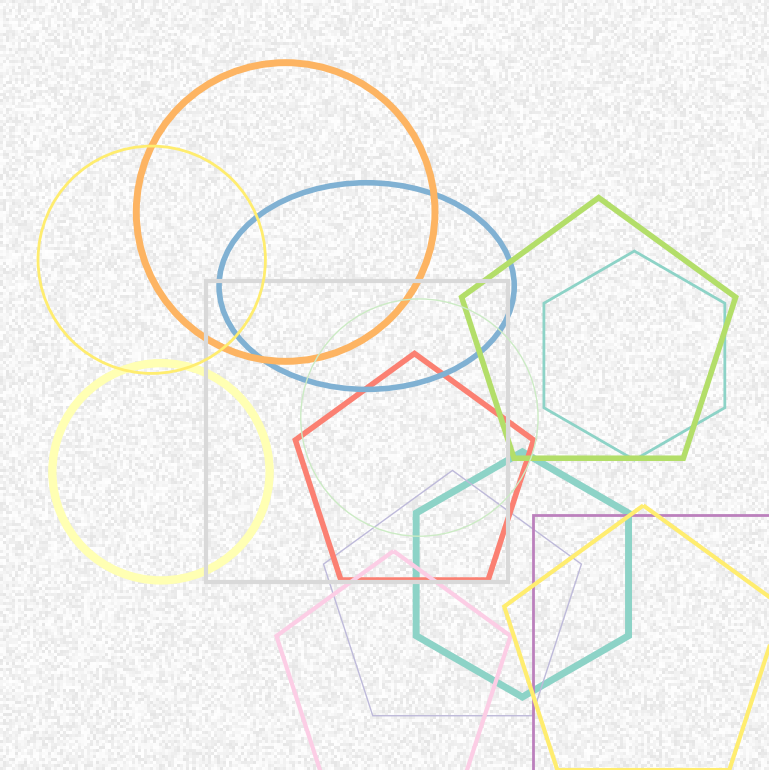[{"shape": "hexagon", "thickness": 1, "radius": 0.68, "center": [0.824, 0.538]}, {"shape": "hexagon", "thickness": 2.5, "radius": 0.8, "center": [0.678, 0.254]}, {"shape": "circle", "thickness": 3, "radius": 0.71, "center": [0.209, 0.387]}, {"shape": "pentagon", "thickness": 0.5, "radius": 0.88, "center": [0.588, 0.213]}, {"shape": "pentagon", "thickness": 2, "radius": 0.81, "center": [0.538, 0.378]}, {"shape": "oval", "thickness": 2, "radius": 0.96, "center": [0.476, 0.628]}, {"shape": "circle", "thickness": 2.5, "radius": 0.97, "center": [0.371, 0.725]}, {"shape": "pentagon", "thickness": 2, "radius": 0.94, "center": [0.777, 0.556]}, {"shape": "pentagon", "thickness": 1.5, "radius": 0.8, "center": [0.511, 0.125]}, {"shape": "square", "thickness": 1.5, "radius": 0.98, "center": [0.463, 0.44]}, {"shape": "square", "thickness": 1, "radius": 0.87, "center": [0.866, 0.158]}, {"shape": "circle", "thickness": 0.5, "radius": 0.77, "center": [0.545, 0.458]}, {"shape": "pentagon", "thickness": 1.5, "radius": 0.95, "center": [0.835, 0.154]}, {"shape": "circle", "thickness": 1, "radius": 0.74, "center": [0.197, 0.663]}]